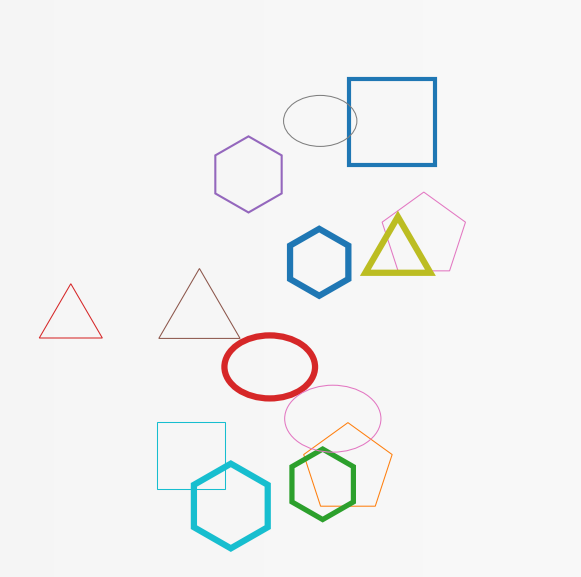[{"shape": "square", "thickness": 2, "radius": 0.37, "center": [0.674, 0.788]}, {"shape": "hexagon", "thickness": 3, "radius": 0.29, "center": [0.549, 0.545]}, {"shape": "pentagon", "thickness": 0.5, "radius": 0.4, "center": [0.599, 0.187]}, {"shape": "hexagon", "thickness": 2.5, "radius": 0.31, "center": [0.555, 0.161]}, {"shape": "triangle", "thickness": 0.5, "radius": 0.31, "center": [0.122, 0.445]}, {"shape": "oval", "thickness": 3, "radius": 0.39, "center": [0.464, 0.364]}, {"shape": "hexagon", "thickness": 1, "radius": 0.33, "center": [0.428, 0.697]}, {"shape": "triangle", "thickness": 0.5, "radius": 0.4, "center": [0.343, 0.453]}, {"shape": "pentagon", "thickness": 0.5, "radius": 0.38, "center": [0.729, 0.591]}, {"shape": "oval", "thickness": 0.5, "radius": 0.41, "center": [0.573, 0.274]}, {"shape": "oval", "thickness": 0.5, "radius": 0.32, "center": [0.551, 0.79]}, {"shape": "triangle", "thickness": 3, "radius": 0.32, "center": [0.685, 0.559]}, {"shape": "hexagon", "thickness": 3, "radius": 0.37, "center": [0.397, 0.123]}, {"shape": "square", "thickness": 0.5, "radius": 0.29, "center": [0.329, 0.21]}]